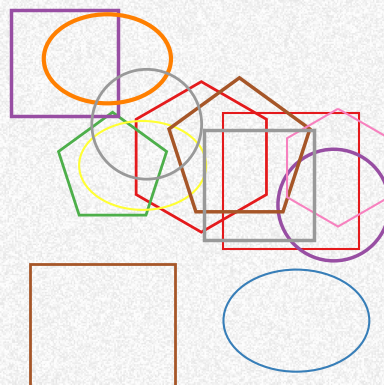[{"shape": "hexagon", "thickness": 2, "radius": 0.98, "center": [0.523, 0.592]}, {"shape": "square", "thickness": 1.5, "radius": 0.88, "center": [0.756, 0.529]}, {"shape": "oval", "thickness": 1.5, "radius": 0.95, "center": [0.77, 0.167]}, {"shape": "pentagon", "thickness": 2, "radius": 0.74, "center": [0.292, 0.561]}, {"shape": "circle", "thickness": 2.5, "radius": 0.72, "center": [0.867, 0.467]}, {"shape": "square", "thickness": 2.5, "radius": 0.69, "center": [0.168, 0.836]}, {"shape": "oval", "thickness": 3, "radius": 0.83, "center": [0.279, 0.847]}, {"shape": "oval", "thickness": 1.5, "radius": 0.82, "center": [0.37, 0.57]}, {"shape": "square", "thickness": 2, "radius": 0.94, "center": [0.267, 0.126]}, {"shape": "pentagon", "thickness": 2.5, "radius": 0.96, "center": [0.622, 0.606]}, {"shape": "hexagon", "thickness": 1.5, "radius": 0.76, "center": [0.878, 0.564]}, {"shape": "square", "thickness": 2.5, "radius": 0.71, "center": [0.674, 0.52]}, {"shape": "circle", "thickness": 2, "radius": 0.71, "center": [0.381, 0.677]}]